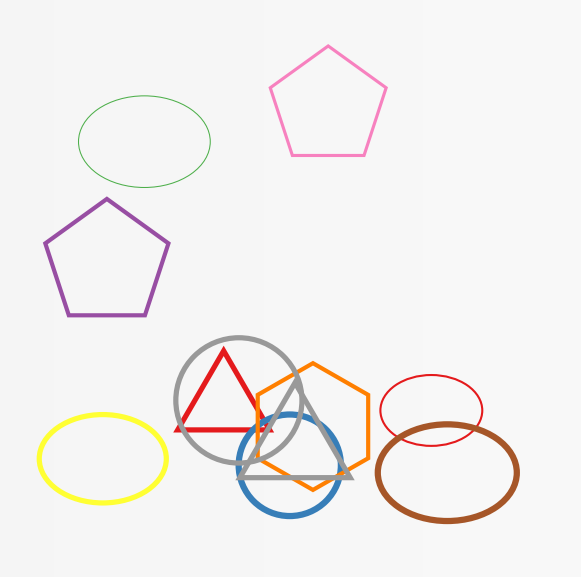[{"shape": "oval", "thickness": 1, "radius": 0.44, "center": [0.742, 0.288]}, {"shape": "triangle", "thickness": 2.5, "radius": 0.46, "center": [0.385, 0.3]}, {"shape": "circle", "thickness": 3, "radius": 0.44, "center": [0.499, 0.193]}, {"shape": "oval", "thickness": 0.5, "radius": 0.57, "center": [0.248, 0.754]}, {"shape": "pentagon", "thickness": 2, "radius": 0.56, "center": [0.184, 0.543]}, {"shape": "hexagon", "thickness": 2, "radius": 0.55, "center": [0.538, 0.261]}, {"shape": "oval", "thickness": 2.5, "radius": 0.55, "center": [0.177, 0.205]}, {"shape": "oval", "thickness": 3, "radius": 0.6, "center": [0.77, 0.181]}, {"shape": "pentagon", "thickness": 1.5, "radius": 0.52, "center": [0.565, 0.815]}, {"shape": "circle", "thickness": 2.5, "radius": 0.54, "center": [0.411, 0.306]}, {"shape": "triangle", "thickness": 2.5, "radius": 0.55, "center": [0.508, 0.227]}]